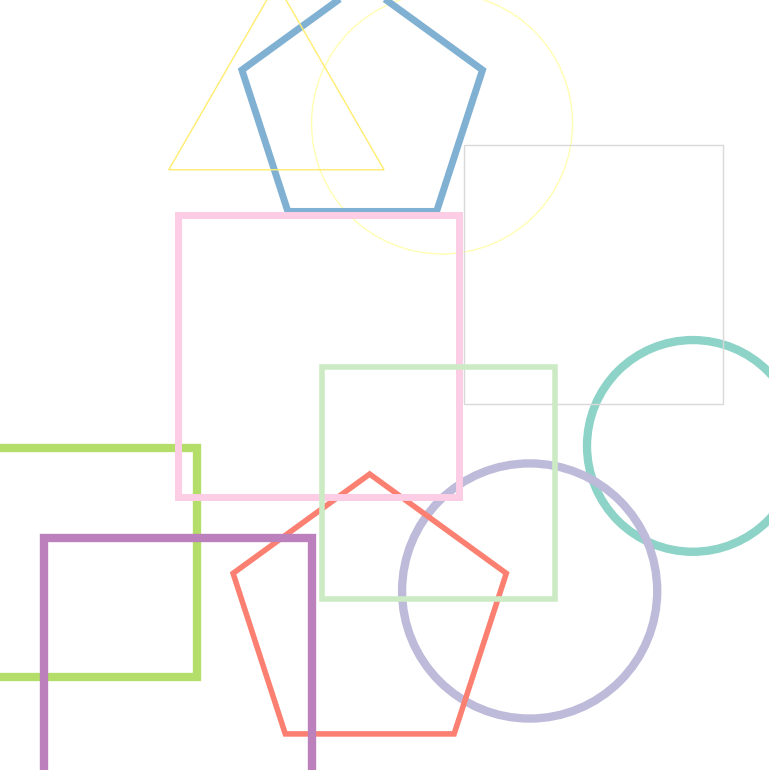[{"shape": "circle", "thickness": 3, "radius": 0.69, "center": [0.9, 0.421]}, {"shape": "circle", "thickness": 0.5, "radius": 0.85, "center": [0.574, 0.84]}, {"shape": "circle", "thickness": 3, "radius": 0.83, "center": [0.688, 0.232]}, {"shape": "pentagon", "thickness": 2, "radius": 0.93, "center": [0.48, 0.198]}, {"shape": "pentagon", "thickness": 2.5, "radius": 0.82, "center": [0.47, 0.858]}, {"shape": "square", "thickness": 3, "radius": 0.74, "center": [0.107, 0.27]}, {"shape": "square", "thickness": 2.5, "radius": 0.91, "center": [0.414, 0.538]}, {"shape": "square", "thickness": 0.5, "radius": 0.84, "center": [0.771, 0.644]}, {"shape": "square", "thickness": 3, "radius": 0.87, "center": [0.231, 0.128]}, {"shape": "square", "thickness": 2, "radius": 0.76, "center": [0.569, 0.373]}, {"shape": "triangle", "thickness": 0.5, "radius": 0.81, "center": [0.359, 0.86]}]